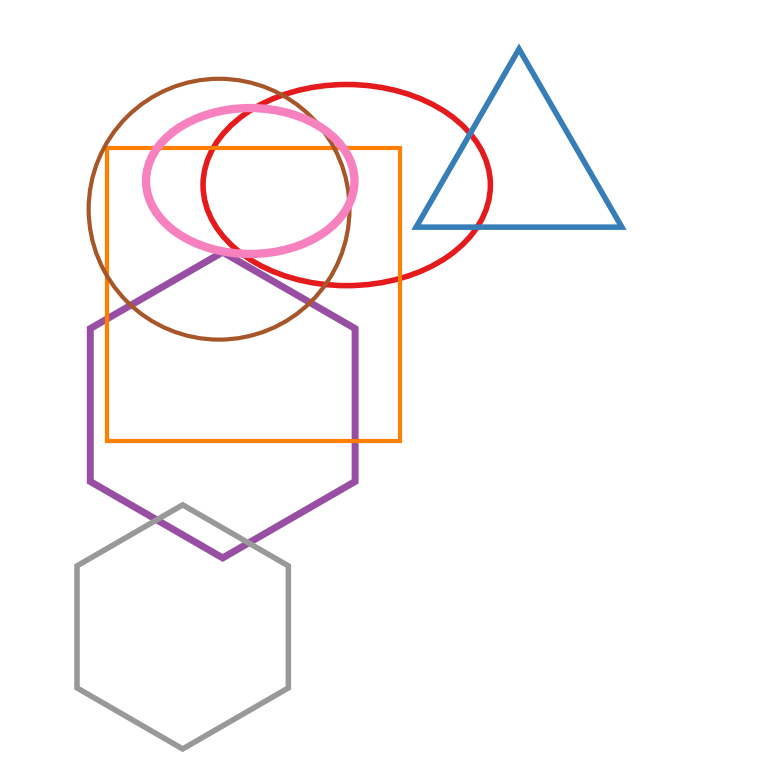[{"shape": "oval", "thickness": 2, "radius": 0.93, "center": [0.45, 0.76]}, {"shape": "triangle", "thickness": 2, "radius": 0.77, "center": [0.674, 0.782]}, {"shape": "hexagon", "thickness": 2.5, "radius": 0.99, "center": [0.289, 0.474]}, {"shape": "square", "thickness": 1.5, "radius": 0.95, "center": [0.329, 0.618]}, {"shape": "circle", "thickness": 1.5, "radius": 0.85, "center": [0.285, 0.728]}, {"shape": "oval", "thickness": 3, "radius": 0.68, "center": [0.325, 0.765]}, {"shape": "hexagon", "thickness": 2, "radius": 0.79, "center": [0.237, 0.186]}]